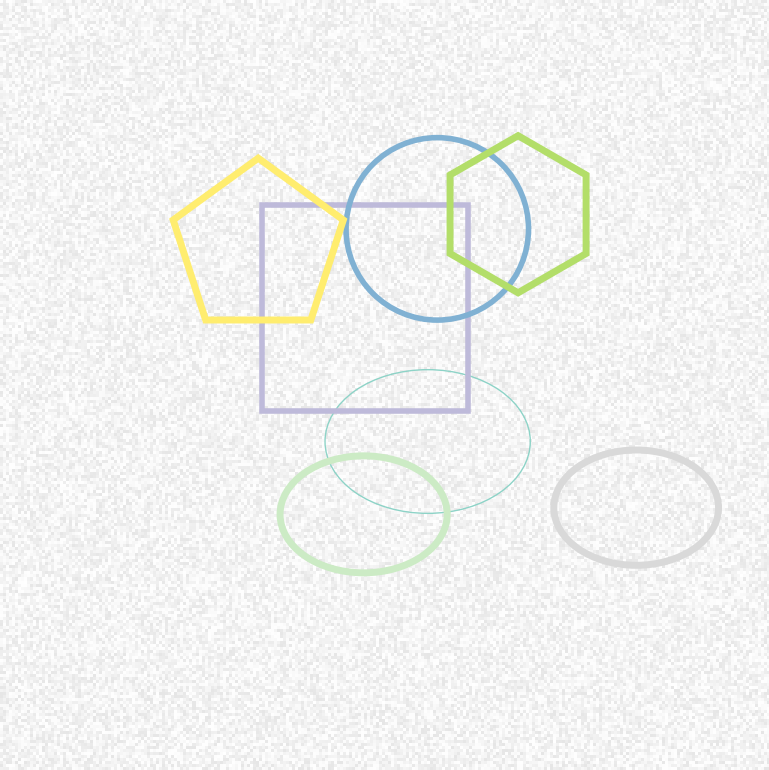[{"shape": "oval", "thickness": 0.5, "radius": 0.67, "center": [0.555, 0.427]}, {"shape": "square", "thickness": 2, "radius": 0.67, "center": [0.474, 0.6]}, {"shape": "circle", "thickness": 2, "radius": 0.59, "center": [0.568, 0.703]}, {"shape": "hexagon", "thickness": 2.5, "radius": 0.51, "center": [0.673, 0.722]}, {"shape": "oval", "thickness": 2.5, "radius": 0.53, "center": [0.826, 0.341]}, {"shape": "oval", "thickness": 2.5, "radius": 0.54, "center": [0.472, 0.332]}, {"shape": "pentagon", "thickness": 2.5, "radius": 0.58, "center": [0.335, 0.678]}]